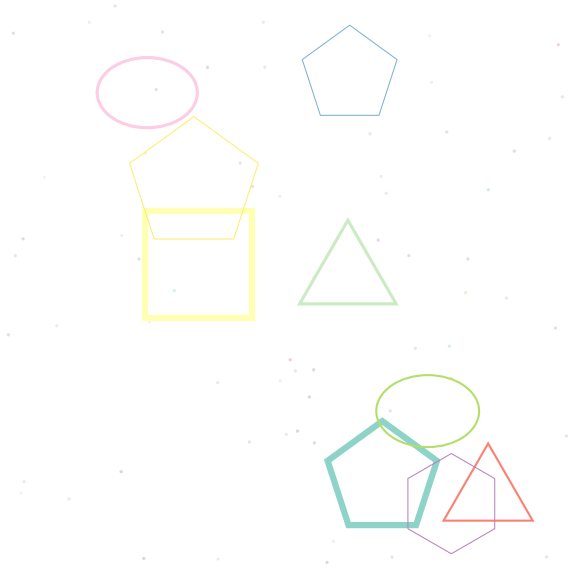[{"shape": "pentagon", "thickness": 3, "radius": 0.5, "center": [0.662, 0.17]}, {"shape": "square", "thickness": 3, "radius": 0.46, "center": [0.344, 0.541]}, {"shape": "triangle", "thickness": 1, "radius": 0.45, "center": [0.845, 0.142]}, {"shape": "pentagon", "thickness": 0.5, "radius": 0.43, "center": [0.605, 0.869]}, {"shape": "oval", "thickness": 1, "radius": 0.45, "center": [0.741, 0.287]}, {"shape": "oval", "thickness": 1.5, "radius": 0.43, "center": [0.255, 0.839]}, {"shape": "hexagon", "thickness": 0.5, "radius": 0.43, "center": [0.782, 0.127]}, {"shape": "triangle", "thickness": 1.5, "radius": 0.48, "center": [0.602, 0.521]}, {"shape": "pentagon", "thickness": 0.5, "radius": 0.59, "center": [0.336, 0.68]}]